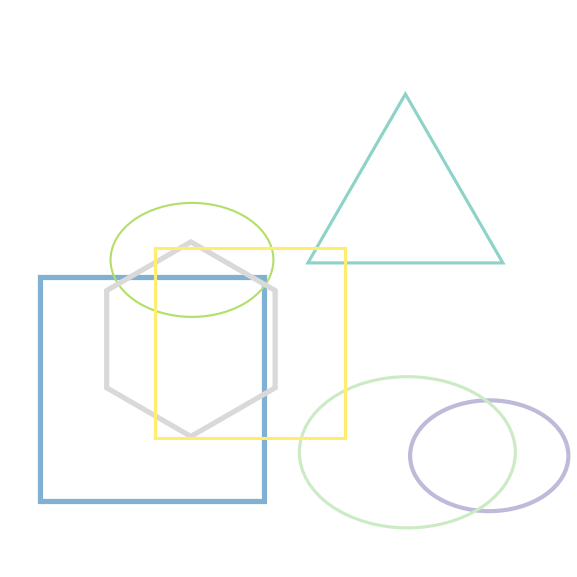[{"shape": "triangle", "thickness": 1.5, "radius": 0.97, "center": [0.702, 0.641]}, {"shape": "oval", "thickness": 2, "radius": 0.69, "center": [0.847, 0.21]}, {"shape": "square", "thickness": 2.5, "radius": 0.97, "center": [0.263, 0.326]}, {"shape": "oval", "thickness": 1, "radius": 0.7, "center": [0.332, 0.549]}, {"shape": "hexagon", "thickness": 2.5, "radius": 0.84, "center": [0.331, 0.412]}, {"shape": "oval", "thickness": 1.5, "radius": 0.93, "center": [0.705, 0.216]}, {"shape": "square", "thickness": 1.5, "radius": 0.82, "center": [0.433, 0.406]}]